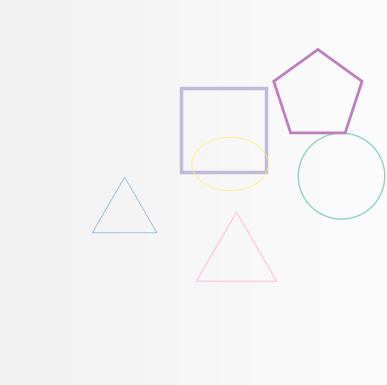[{"shape": "circle", "thickness": 1, "radius": 0.56, "center": [0.881, 0.543]}, {"shape": "square", "thickness": 2.5, "radius": 0.54, "center": [0.576, 0.662]}, {"shape": "triangle", "thickness": 0.5, "radius": 0.48, "center": [0.322, 0.443]}, {"shape": "triangle", "thickness": 1, "radius": 0.6, "center": [0.61, 0.329]}, {"shape": "pentagon", "thickness": 2, "radius": 0.6, "center": [0.82, 0.752]}, {"shape": "oval", "thickness": 0.5, "radius": 0.49, "center": [0.594, 0.574]}]